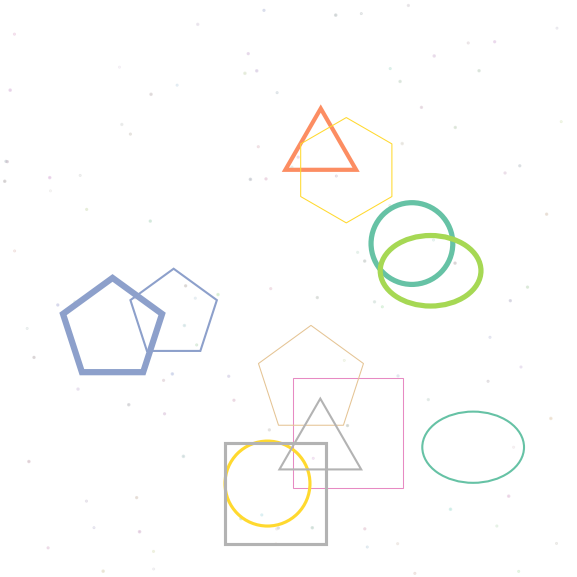[{"shape": "circle", "thickness": 2.5, "radius": 0.35, "center": [0.713, 0.577]}, {"shape": "oval", "thickness": 1, "radius": 0.44, "center": [0.819, 0.225]}, {"shape": "triangle", "thickness": 2, "radius": 0.35, "center": [0.555, 0.74]}, {"shape": "pentagon", "thickness": 3, "radius": 0.45, "center": [0.195, 0.428]}, {"shape": "pentagon", "thickness": 1, "radius": 0.39, "center": [0.301, 0.455]}, {"shape": "square", "thickness": 0.5, "radius": 0.48, "center": [0.603, 0.25]}, {"shape": "oval", "thickness": 2.5, "radius": 0.44, "center": [0.746, 0.53]}, {"shape": "hexagon", "thickness": 0.5, "radius": 0.46, "center": [0.6, 0.704]}, {"shape": "circle", "thickness": 1.5, "radius": 0.37, "center": [0.463, 0.162]}, {"shape": "pentagon", "thickness": 0.5, "radius": 0.48, "center": [0.538, 0.34]}, {"shape": "square", "thickness": 1.5, "radius": 0.44, "center": [0.477, 0.145]}, {"shape": "triangle", "thickness": 1, "radius": 0.41, "center": [0.555, 0.227]}]